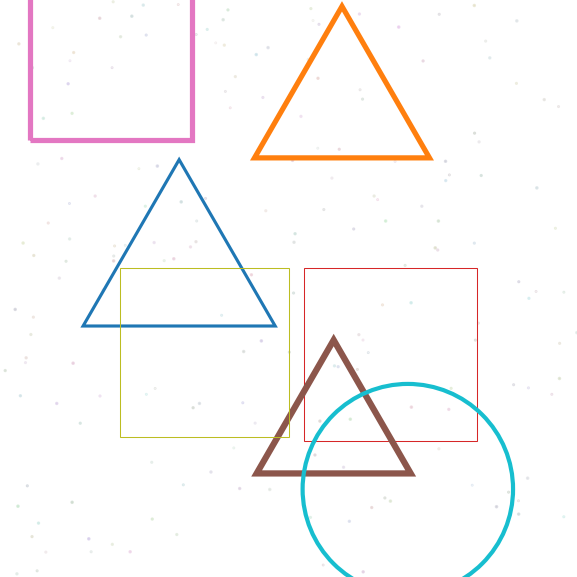[{"shape": "triangle", "thickness": 1.5, "radius": 0.96, "center": [0.31, 0.531]}, {"shape": "triangle", "thickness": 2.5, "radius": 0.87, "center": [0.592, 0.813]}, {"shape": "square", "thickness": 0.5, "radius": 0.75, "center": [0.676, 0.386]}, {"shape": "triangle", "thickness": 3, "radius": 0.77, "center": [0.578, 0.256]}, {"shape": "square", "thickness": 2.5, "radius": 0.7, "center": [0.193, 0.897]}, {"shape": "square", "thickness": 0.5, "radius": 0.73, "center": [0.354, 0.388]}, {"shape": "circle", "thickness": 2, "radius": 0.91, "center": [0.706, 0.152]}]